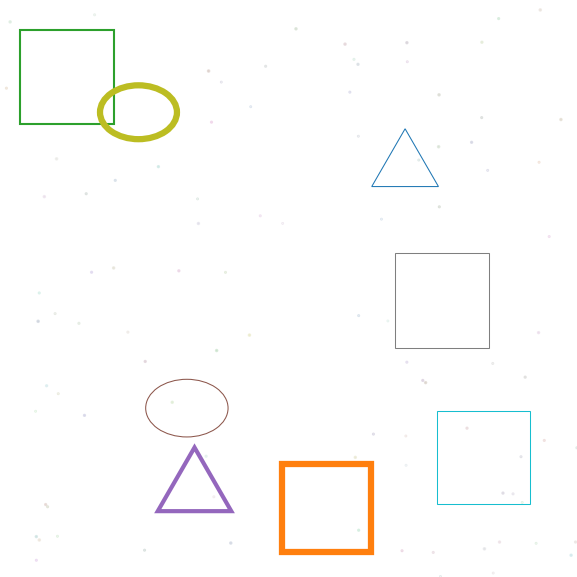[{"shape": "triangle", "thickness": 0.5, "radius": 0.33, "center": [0.701, 0.709]}, {"shape": "square", "thickness": 3, "radius": 0.38, "center": [0.566, 0.119]}, {"shape": "square", "thickness": 1, "radius": 0.41, "center": [0.116, 0.866]}, {"shape": "triangle", "thickness": 2, "radius": 0.37, "center": [0.337, 0.151]}, {"shape": "oval", "thickness": 0.5, "radius": 0.36, "center": [0.324, 0.292]}, {"shape": "square", "thickness": 0.5, "radius": 0.41, "center": [0.765, 0.479]}, {"shape": "oval", "thickness": 3, "radius": 0.33, "center": [0.24, 0.805]}, {"shape": "square", "thickness": 0.5, "radius": 0.4, "center": [0.838, 0.208]}]